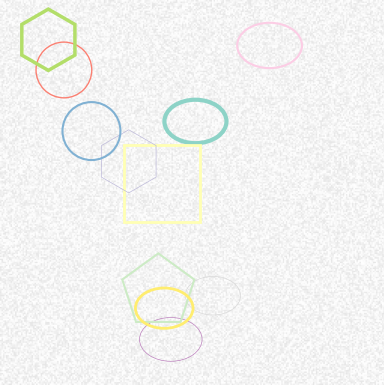[{"shape": "oval", "thickness": 3, "radius": 0.4, "center": [0.508, 0.685]}, {"shape": "square", "thickness": 2, "radius": 0.5, "center": [0.42, 0.523]}, {"shape": "hexagon", "thickness": 0.5, "radius": 0.41, "center": [0.334, 0.581]}, {"shape": "circle", "thickness": 1, "radius": 0.36, "center": [0.166, 0.818]}, {"shape": "circle", "thickness": 1.5, "radius": 0.38, "center": [0.238, 0.66]}, {"shape": "hexagon", "thickness": 2.5, "radius": 0.4, "center": [0.126, 0.897]}, {"shape": "oval", "thickness": 1.5, "radius": 0.42, "center": [0.7, 0.882]}, {"shape": "oval", "thickness": 0.5, "radius": 0.36, "center": [0.553, 0.232]}, {"shape": "oval", "thickness": 0.5, "radius": 0.41, "center": [0.444, 0.118]}, {"shape": "pentagon", "thickness": 1.5, "radius": 0.49, "center": [0.411, 0.243]}, {"shape": "oval", "thickness": 2, "radius": 0.37, "center": [0.427, 0.2]}]